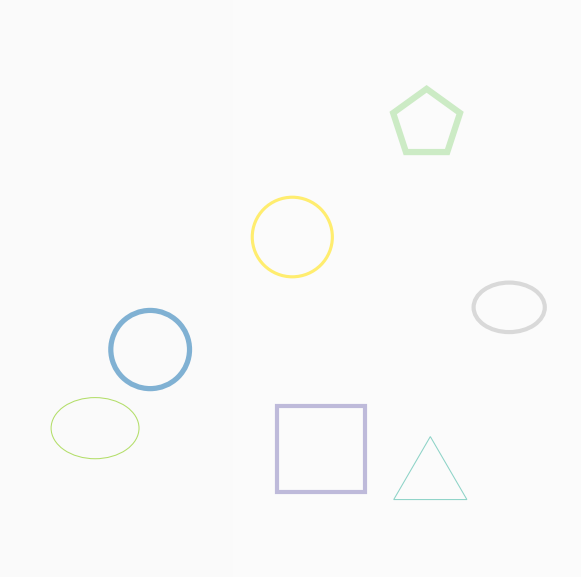[{"shape": "triangle", "thickness": 0.5, "radius": 0.36, "center": [0.74, 0.17]}, {"shape": "square", "thickness": 2, "radius": 0.38, "center": [0.552, 0.221]}, {"shape": "circle", "thickness": 2.5, "radius": 0.34, "center": [0.258, 0.394]}, {"shape": "oval", "thickness": 0.5, "radius": 0.38, "center": [0.164, 0.258]}, {"shape": "oval", "thickness": 2, "radius": 0.31, "center": [0.876, 0.467]}, {"shape": "pentagon", "thickness": 3, "radius": 0.3, "center": [0.734, 0.785]}, {"shape": "circle", "thickness": 1.5, "radius": 0.34, "center": [0.503, 0.589]}]